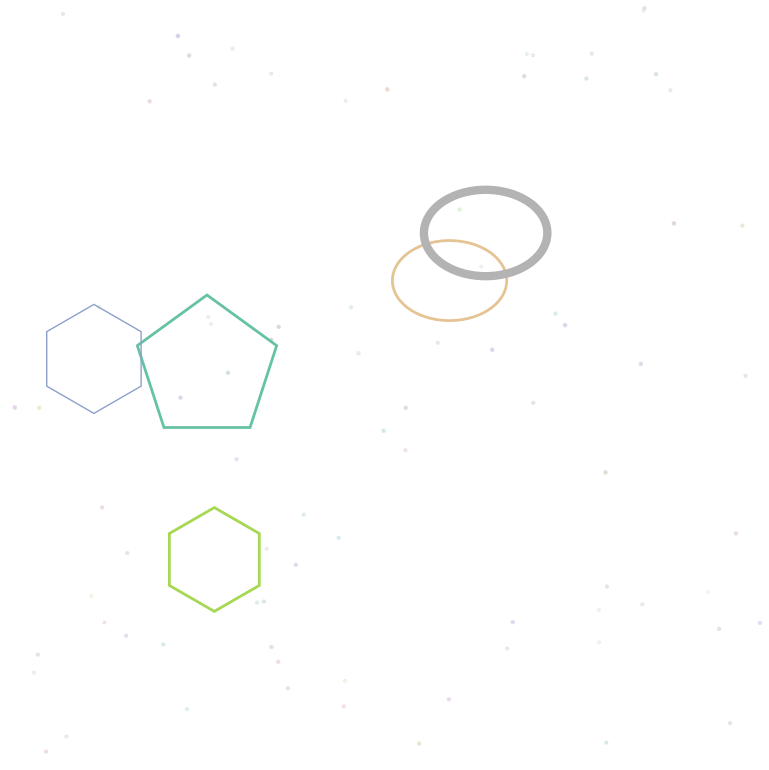[{"shape": "pentagon", "thickness": 1, "radius": 0.48, "center": [0.269, 0.522]}, {"shape": "hexagon", "thickness": 0.5, "radius": 0.35, "center": [0.122, 0.534]}, {"shape": "hexagon", "thickness": 1, "radius": 0.34, "center": [0.278, 0.273]}, {"shape": "oval", "thickness": 1, "radius": 0.37, "center": [0.584, 0.636]}, {"shape": "oval", "thickness": 3, "radius": 0.4, "center": [0.631, 0.697]}]